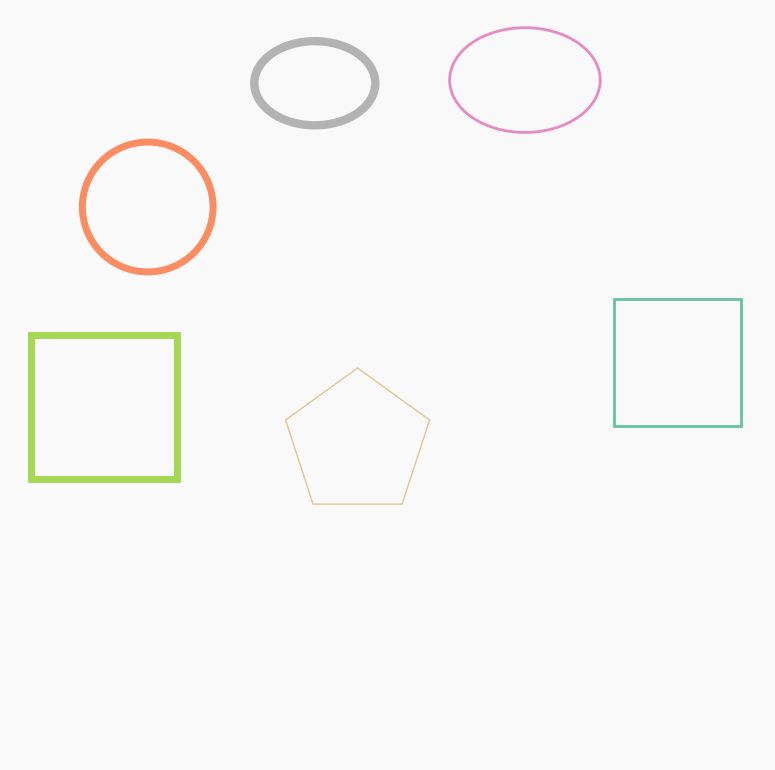[{"shape": "square", "thickness": 1, "radius": 0.41, "center": [0.874, 0.529]}, {"shape": "circle", "thickness": 2.5, "radius": 0.42, "center": [0.191, 0.731]}, {"shape": "oval", "thickness": 1, "radius": 0.49, "center": [0.677, 0.896]}, {"shape": "square", "thickness": 2.5, "radius": 0.47, "center": [0.134, 0.471]}, {"shape": "pentagon", "thickness": 0.5, "radius": 0.49, "center": [0.461, 0.424]}, {"shape": "oval", "thickness": 3, "radius": 0.39, "center": [0.406, 0.892]}]